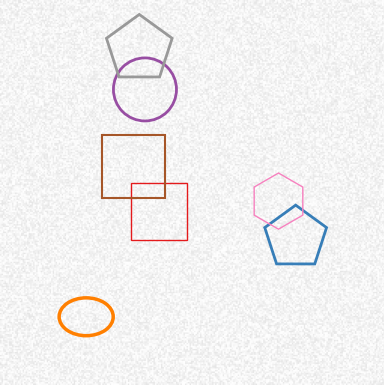[{"shape": "square", "thickness": 1, "radius": 0.37, "center": [0.413, 0.451]}, {"shape": "pentagon", "thickness": 2, "radius": 0.42, "center": [0.768, 0.383]}, {"shape": "circle", "thickness": 2, "radius": 0.41, "center": [0.377, 0.768]}, {"shape": "oval", "thickness": 2.5, "radius": 0.35, "center": [0.224, 0.177]}, {"shape": "square", "thickness": 1.5, "radius": 0.41, "center": [0.346, 0.567]}, {"shape": "hexagon", "thickness": 1, "radius": 0.36, "center": [0.723, 0.478]}, {"shape": "pentagon", "thickness": 2, "radius": 0.45, "center": [0.362, 0.873]}]